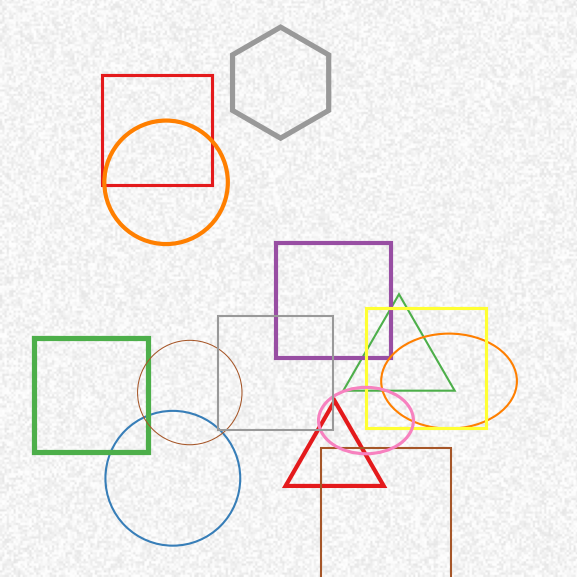[{"shape": "square", "thickness": 1.5, "radius": 0.48, "center": [0.271, 0.774]}, {"shape": "triangle", "thickness": 2, "radius": 0.49, "center": [0.58, 0.207]}, {"shape": "circle", "thickness": 1, "radius": 0.58, "center": [0.299, 0.171]}, {"shape": "triangle", "thickness": 1, "radius": 0.56, "center": [0.691, 0.378]}, {"shape": "square", "thickness": 2.5, "radius": 0.49, "center": [0.158, 0.315]}, {"shape": "square", "thickness": 2, "radius": 0.5, "center": [0.578, 0.479]}, {"shape": "oval", "thickness": 1, "radius": 0.59, "center": [0.778, 0.339]}, {"shape": "circle", "thickness": 2, "radius": 0.53, "center": [0.288, 0.683]}, {"shape": "square", "thickness": 1.5, "radius": 0.52, "center": [0.738, 0.361]}, {"shape": "square", "thickness": 1, "radius": 0.56, "center": [0.668, 0.11]}, {"shape": "circle", "thickness": 0.5, "radius": 0.45, "center": [0.329, 0.319]}, {"shape": "oval", "thickness": 1.5, "radius": 0.41, "center": [0.634, 0.271]}, {"shape": "hexagon", "thickness": 2.5, "radius": 0.48, "center": [0.486, 0.856]}, {"shape": "square", "thickness": 1, "radius": 0.49, "center": [0.477, 0.353]}]